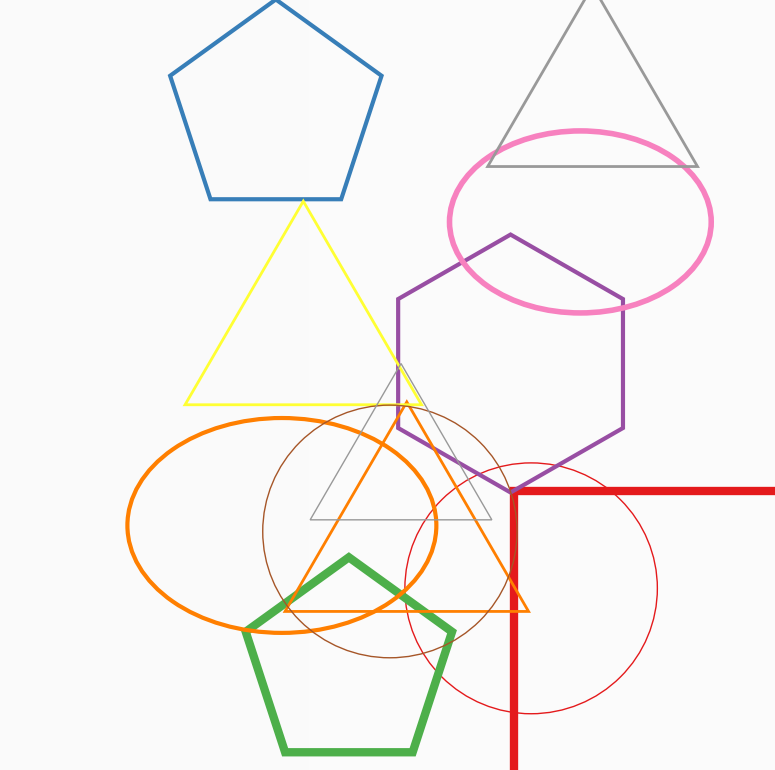[{"shape": "square", "thickness": 3, "radius": 0.99, "center": [0.86, 0.165]}, {"shape": "circle", "thickness": 0.5, "radius": 0.81, "center": [0.685, 0.236]}, {"shape": "pentagon", "thickness": 1.5, "radius": 0.72, "center": [0.356, 0.857]}, {"shape": "pentagon", "thickness": 3, "radius": 0.7, "center": [0.45, 0.136]}, {"shape": "hexagon", "thickness": 1.5, "radius": 0.84, "center": [0.659, 0.528]}, {"shape": "triangle", "thickness": 1, "radius": 0.91, "center": [0.525, 0.297]}, {"shape": "oval", "thickness": 1.5, "radius": 1.0, "center": [0.364, 0.318]}, {"shape": "triangle", "thickness": 1, "radius": 0.88, "center": [0.391, 0.562]}, {"shape": "circle", "thickness": 0.5, "radius": 0.82, "center": [0.503, 0.31]}, {"shape": "oval", "thickness": 2, "radius": 0.84, "center": [0.749, 0.712]}, {"shape": "triangle", "thickness": 0.5, "radius": 0.68, "center": [0.517, 0.393]}, {"shape": "triangle", "thickness": 1, "radius": 0.78, "center": [0.765, 0.862]}]